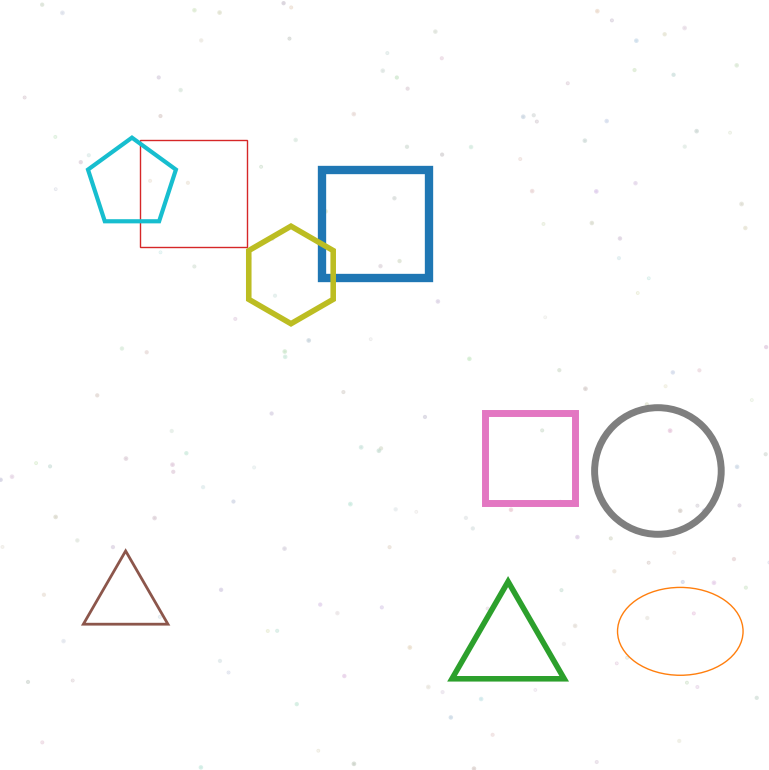[{"shape": "square", "thickness": 3, "radius": 0.35, "center": [0.488, 0.709]}, {"shape": "oval", "thickness": 0.5, "radius": 0.41, "center": [0.883, 0.18]}, {"shape": "triangle", "thickness": 2, "radius": 0.42, "center": [0.66, 0.161]}, {"shape": "square", "thickness": 0.5, "radius": 0.35, "center": [0.251, 0.749]}, {"shape": "triangle", "thickness": 1, "radius": 0.32, "center": [0.163, 0.221]}, {"shape": "square", "thickness": 2.5, "radius": 0.29, "center": [0.688, 0.406]}, {"shape": "circle", "thickness": 2.5, "radius": 0.41, "center": [0.854, 0.388]}, {"shape": "hexagon", "thickness": 2, "radius": 0.32, "center": [0.378, 0.643]}, {"shape": "pentagon", "thickness": 1.5, "radius": 0.3, "center": [0.171, 0.761]}]